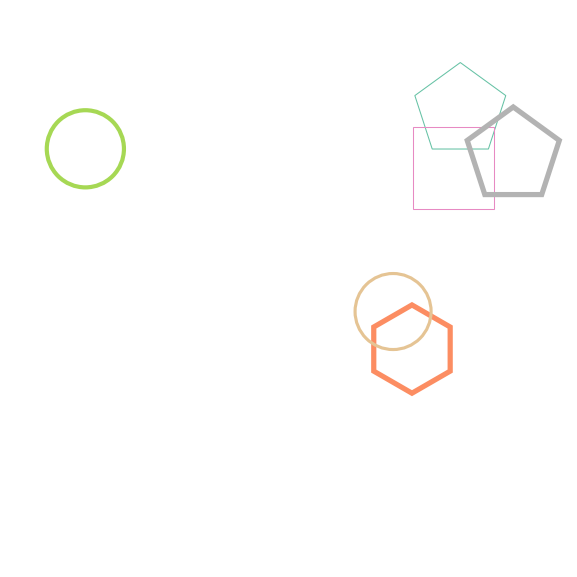[{"shape": "pentagon", "thickness": 0.5, "radius": 0.41, "center": [0.797, 0.808]}, {"shape": "hexagon", "thickness": 2.5, "radius": 0.38, "center": [0.713, 0.395]}, {"shape": "square", "thickness": 0.5, "radius": 0.35, "center": [0.786, 0.708]}, {"shape": "circle", "thickness": 2, "radius": 0.33, "center": [0.148, 0.741]}, {"shape": "circle", "thickness": 1.5, "radius": 0.33, "center": [0.681, 0.46]}, {"shape": "pentagon", "thickness": 2.5, "radius": 0.42, "center": [0.889, 0.73]}]